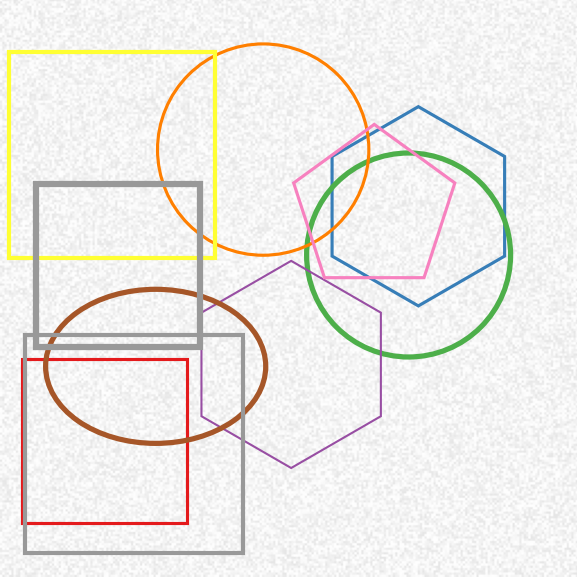[{"shape": "square", "thickness": 1.5, "radius": 0.71, "center": [0.181, 0.235]}, {"shape": "hexagon", "thickness": 1.5, "radius": 0.86, "center": [0.724, 0.642]}, {"shape": "circle", "thickness": 2.5, "radius": 0.88, "center": [0.708, 0.558]}, {"shape": "hexagon", "thickness": 1, "radius": 0.9, "center": [0.504, 0.368]}, {"shape": "circle", "thickness": 1.5, "radius": 0.91, "center": [0.456, 0.74]}, {"shape": "square", "thickness": 2, "radius": 0.89, "center": [0.194, 0.731]}, {"shape": "oval", "thickness": 2.5, "radius": 0.95, "center": [0.27, 0.365]}, {"shape": "pentagon", "thickness": 1.5, "radius": 0.73, "center": [0.648, 0.637]}, {"shape": "square", "thickness": 3, "radius": 0.71, "center": [0.205, 0.539]}, {"shape": "square", "thickness": 2, "radius": 0.95, "center": [0.232, 0.231]}]